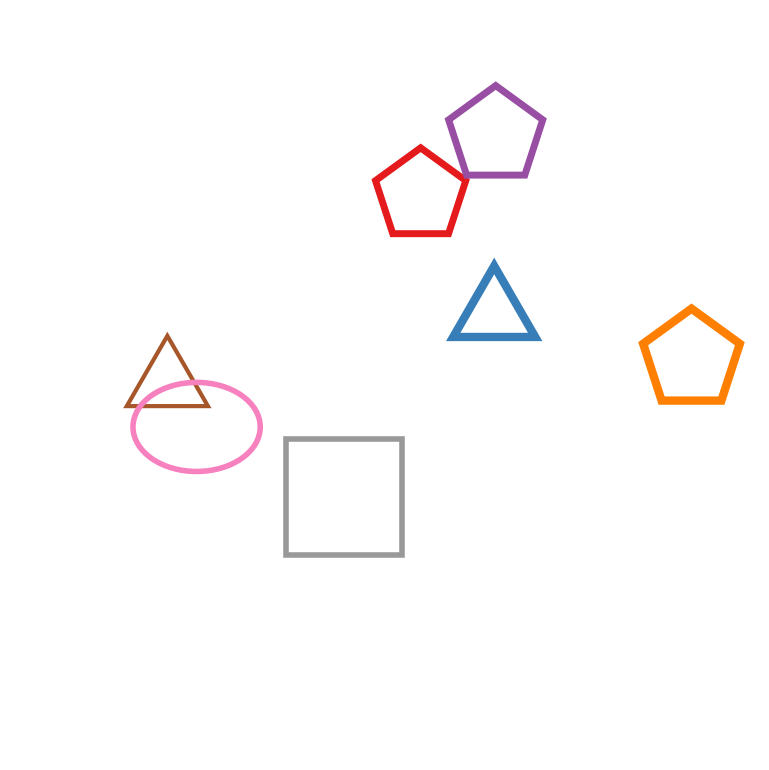[{"shape": "pentagon", "thickness": 2.5, "radius": 0.31, "center": [0.546, 0.746]}, {"shape": "triangle", "thickness": 3, "radius": 0.31, "center": [0.642, 0.593]}, {"shape": "pentagon", "thickness": 2.5, "radius": 0.32, "center": [0.644, 0.825]}, {"shape": "pentagon", "thickness": 3, "radius": 0.33, "center": [0.898, 0.533]}, {"shape": "triangle", "thickness": 1.5, "radius": 0.3, "center": [0.217, 0.503]}, {"shape": "oval", "thickness": 2, "radius": 0.41, "center": [0.255, 0.446]}, {"shape": "square", "thickness": 2, "radius": 0.38, "center": [0.447, 0.355]}]